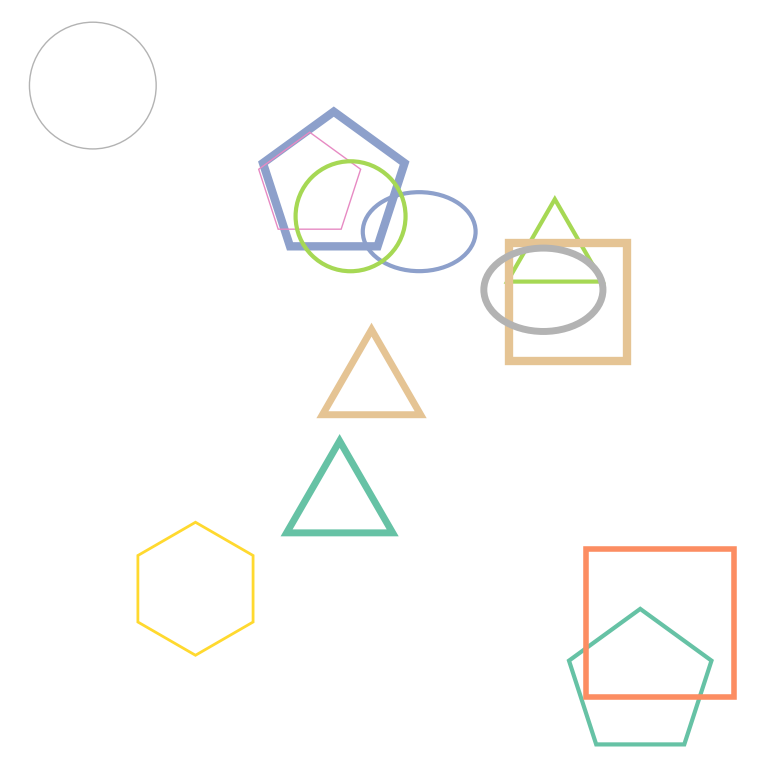[{"shape": "triangle", "thickness": 2.5, "radius": 0.4, "center": [0.441, 0.348]}, {"shape": "pentagon", "thickness": 1.5, "radius": 0.49, "center": [0.831, 0.112]}, {"shape": "square", "thickness": 2, "radius": 0.48, "center": [0.858, 0.191]}, {"shape": "oval", "thickness": 1.5, "radius": 0.37, "center": [0.544, 0.699]}, {"shape": "pentagon", "thickness": 3, "radius": 0.48, "center": [0.433, 0.758]}, {"shape": "pentagon", "thickness": 0.5, "radius": 0.35, "center": [0.402, 0.759]}, {"shape": "triangle", "thickness": 1.5, "radius": 0.36, "center": [0.721, 0.67]}, {"shape": "circle", "thickness": 1.5, "radius": 0.36, "center": [0.455, 0.719]}, {"shape": "hexagon", "thickness": 1, "radius": 0.43, "center": [0.254, 0.235]}, {"shape": "square", "thickness": 3, "radius": 0.38, "center": [0.737, 0.608]}, {"shape": "triangle", "thickness": 2.5, "radius": 0.37, "center": [0.483, 0.498]}, {"shape": "circle", "thickness": 0.5, "radius": 0.41, "center": [0.121, 0.889]}, {"shape": "oval", "thickness": 2.5, "radius": 0.39, "center": [0.706, 0.624]}]